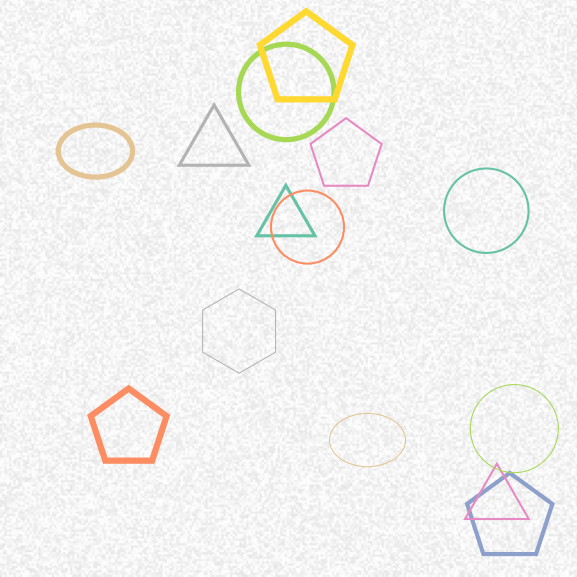[{"shape": "circle", "thickness": 1, "radius": 0.37, "center": [0.842, 0.634]}, {"shape": "triangle", "thickness": 1.5, "radius": 0.29, "center": [0.495, 0.62]}, {"shape": "pentagon", "thickness": 3, "radius": 0.35, "center": [0.223, 0.257]}, {"shape": "circle", "thickness": 1, "radius": 0.32, "center": [0.532, 0.606]}, {"shape": "pentagon", "thickness": 2, "radius": 0.39, "center": [0.883, 0.103]}, {"shape": "triangle", "thickness": 1, "radius": 0.32, "center": [0.86, 0.132]}, {"shape": "pentagon", "thickness": 1, "radius": 0.32, "center": [0.599, 0.73]}, {"shape": "circle", "thickness": 2.5, "radius": 0.41, "center": [0.496, 0.84]}, {"shape": "circle", "thickness": 0.5, "radius": 0.38, "center": [0.891, 0.257]}, {"shape": "pentagon", "thickness": 3, "radius": 0.42, "center": [0.53, 0.895]}, {"shape": "oval", "thickness": 2.5, "radius": 0.32, "center": [0.165, 0.738]}, {"shape": "oval", "thickness": 0.5, "radius": 0.33, "center": [0.636, 0.237]}, {"shape": "hexagon", "thickness": 0.5, "radius": 0.36, "center": [0.414, 0.426]}, {"shape": "triangle", "thickness": 1.5, "radius": 0.35, "center": [0.371, 0.748]}]